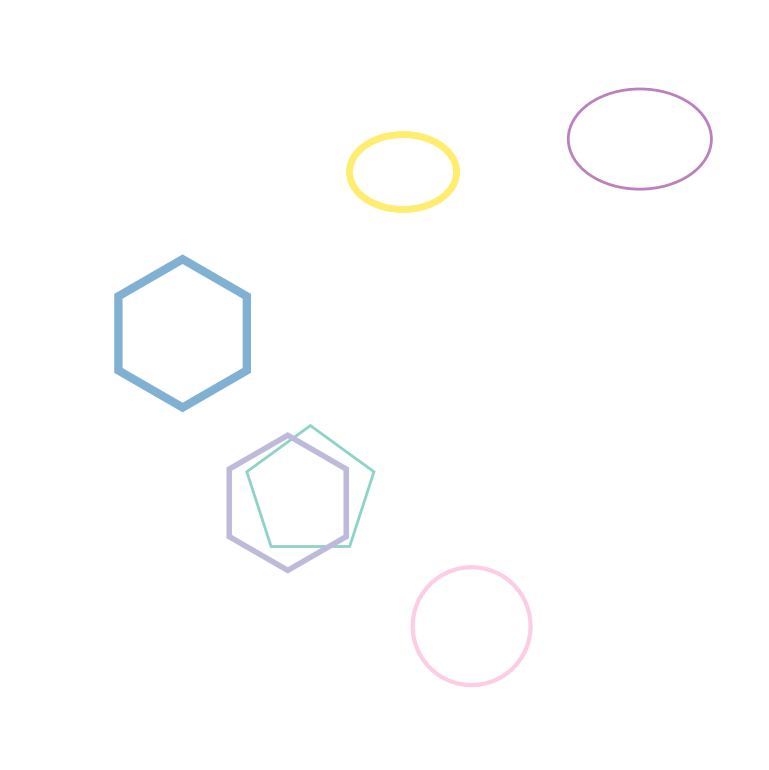[{"shape": "pentagon", "thickness": 1, "radius": 0.43, "center": [0.403, 0.36]}, {"shape": "hexagon", "thickness": 2, "radius": 0.44, "center": [0.374, 0.347]}, {"shape": "hexagon", "thickness": 3, "radius": 0.48, "center": [0.237, 0.567]}, {"shape": "circle", "thickness": 1.5, "radius": 0.38, "center": [0.612, 0.187]}, {"shape": "oval", "thickness": 1, "radius": 0.46, "center": [0.831, 0.819]}, {"shape": "oval", "thickness": 2.5, "radius": 0.35, "center": [0.523, 0.777]}]